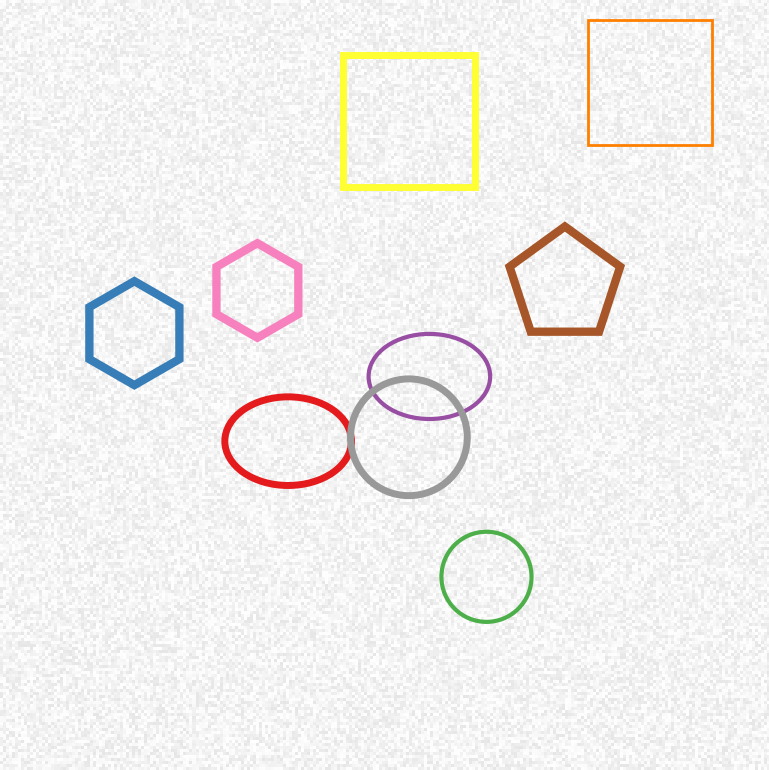[{"shape": "oval", "thickness": 2.5, "radius": 0.41, "center": [0.374, 0.427]}, {"shape": "hexagon", "thickness": 3, "radius": 0.34, "center": [0.175, 0.567]}, {"shape": "circle", "thickness": 1.5, "radius": 0.29, "center": [0.632, 0.251]}, {"shape": "oval", "thickness": 1.5, "radius": 0.39, "center": [0.558, 0.511]}, {"shape": "square", "thickness": 1, "radius": 0.4, "center": [0.844, 0.893]}, {"shape": "square", "thickness": 2.5, "radius": 0.43, "center": [0.531, 0.843]}, {"shape": "pentagon", "thickness": 3, "radius": 0.38, "center": [0.734, 0.63]}, {"shape": "hexagon", "thickness": 3, "radius": 0.31, "center": [0.334, 0.623]}, {"shape": "circle", "thickness": 2.5, "radius": 0.38, "center": [0.531, 0.432]}]